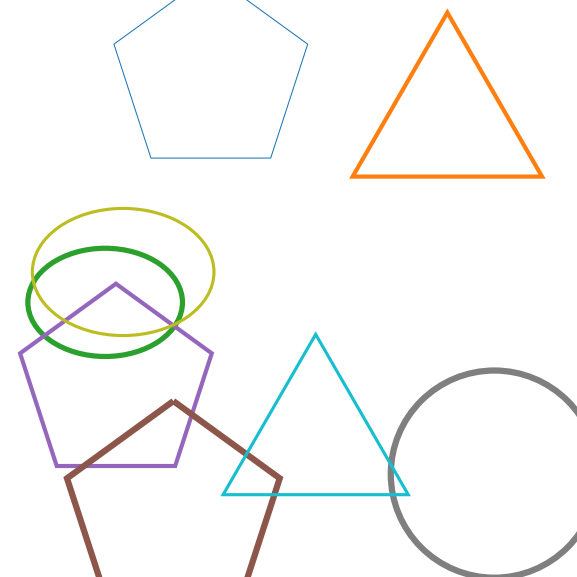[{"shape": "pentagon", "thickness": 0.5, "radius": 0.88, "center": [0.365, 0.868]}, {"shape": "triangle", "thickness": 2, "radius": 0.95, "center": [0.775, 0.788]}, {"shape": "oval", "thickness": 2.5, "radius": 0.67, "center": [0.182, 0.476]}, {"shape": "pentagon", "thickness": 2, "radius": 0.87, "center": [0.201, 0.333]}, {"shape": "pentagon", "thickness": 3, "radius": 0.97, "center": [0.3, 0.111]}, {"shape": "circle", "thickness": 3, "radius": 0.9, "center": [0.856, 0.178]}, {"shape": "oval", "thickness": 1.5, "radius": 0.79, "center": [0.213, 0.528]}, {"shape": "triangle", "thickness": 1.5, "radius": 0.93, "center": [0.547, 0.235]}]